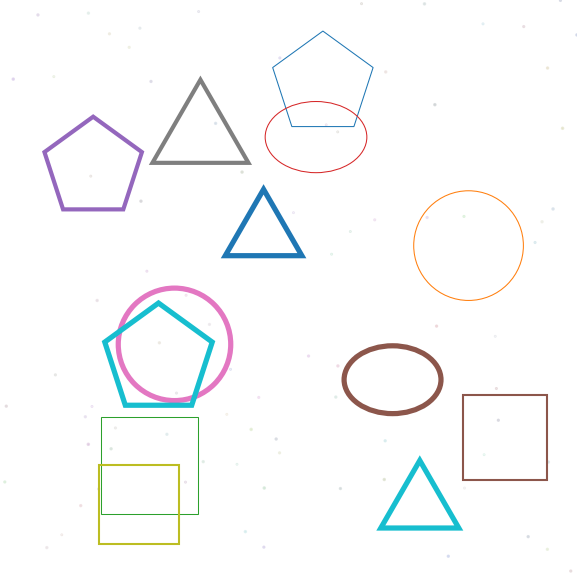[{"shape": "pentagon", "thickness": 0.5, "radius": 0.46, "center": [0.559, 0.854]}, {"shape": "triangle", "thickness": 2.5, "radius": 0.38, "center": [0.456, 0.595]}, {"shape": "circle", "thickness": 0.5, "radius": 0.47, "center": [0.811, 0.574]}, {"shape": "square", "thickness": 0.5, "radius": 0.42, "center": [0.258, 0.193]}, {"shape": "oval", "thickness": 0.5, "radius": 0.44, "center": [0.547, 0.762]}, {"shape": "pentagon", "thickness": 2, "radius": 0.44, "center": [0.161, 0.708]}, {"shape": "oval", "thickness": 2.5, "radius": 0.42, "center": [0.68, 0.342]}, {"shape": "square", "thickness": 1, "radius": 0.37, "center": [0.874, 0.241]}, {"shape": "circle", "thickness": 2.5, "radius": 0.49, "center": [0.302, 0.403]}, {"shape": "triangle", "thickness": 2, "radius": 0.48, "center": [0.347, 0.765]}, {"shape": "square", "thickness": 1, "radius": 0.34, "center": [0.241, 0.125]}, {"shape": "pentagon", "thickness": 2.5, "radius": 0.49, "center": [0.274, 0.377]}, {"shape": "triangle", "thickness": 2.5, "radius": 0.39, "center": [0.727, 0.124]}]